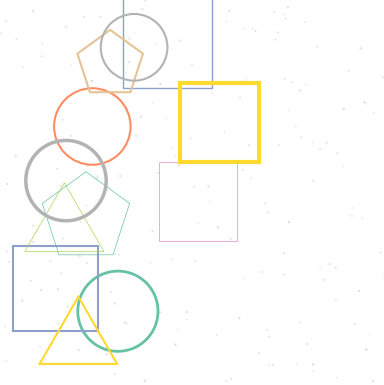[{"shape": "circle", "thickness": 2, "radius": 0.52, "center": [0.306, 0.192]}, {"shape": "pentagon", "thickness": 0.5, "radius": 0.6, "center": [0.223, 0.435]}, {"shape": "circle", "thickness": 1.5, "radius": 0.5, "center": [0.24, 0.671]}, {"shape": "square", "thickness": 1.5, "radius": 0.55, "center": [0.144, 0.251]}, {"shape": "square", "thickness": 1, "radius": 0.58, "center": [0.436, 0.888]}, {"shape": "square", "thickness": 0.5, "radius": 0.51, "center": [0.514, 0.476]}, {"shape": "triangle", "thickness": 0.5, "radius": 0.59, "center": [0.167, 0.406]}, {"shape": "triangle", "thickness": 1.5, "radius": 0.58, "center": [0.204, 0.113]}, {"shape": "square", "thickness": 3, "radius": 0.52, "center": [0.57, 0.681]}, {"shape": "pentagon", "thickness": 1.5, "radius": 0.45, "center": [0.286, 0.833]}, {"shape": "circle", "thickness": 2.5, "radius": 0.52, "center": [0.171, 0.531]}, {"shape": "circle", "thickness": 1.5, "radius": 0.43, "center": [0.348, 0.877]}]